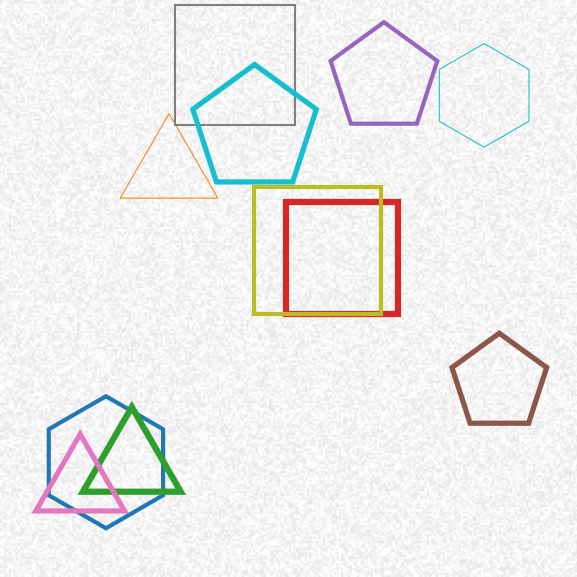[{"shape": "hexagon", "thickness": 2, "radius": 0.57, "center": [0.183, 0.199]}, {"shape": "triangle", "thickness": 0.5, "radius": 0.49, "center": [0.293, 0.705]}, {"shape": "triangle", "thickness": 3, "radius": 0.49, "center": [0.228, 0.197]}, {"shape": "square", "thickness": 3, "radius": 0.48, "center": [0.592, 0.552]}, {"shape": "pentagon", "thickness": 2, "radius": 0.49, "center": [0.665, 0.864]}, {"shape": "pentagon", "thickness": 2.5, "radius": 0.43, "center": [0.865, 0.336]}, {"shape": "triangle", "thickness": 2.5, "radius": 0.44, "center": [0.139, 0.159]}, {"shape": "square", "thickness": 1, "radius": 0.52, "center": [0.407, 0.886]}, {"shape": "square", "thickness": 2, "radius": 0.55, "center": [0.55, 0.566]}, {"shape": "hexagon", "thickness": 0.5, "radius": 0.45, "center": [0.838, 0.834]}, {"shape": "pentagon", "thickness": 2.5, "radius": 0.56, "center": [0.441, 0.775]}]